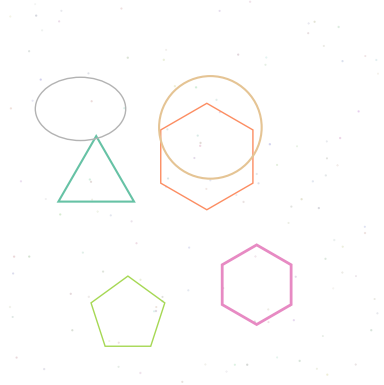[{"shape": "triangle", "thickness": 1.5, "radius": 0.57, "center": [0.25, 0.533]}, {"shape": "hexagon", "thickness": 1, "radius": 0.69, "center": [0.537, 0.593]}, {"shape": "hexagon", "thickness": 2, "radius": 0.52, "center": [0.667, 0.261]}, {"shape": "pentagon", "thickness": 1, "radius": 0.5, "center": [0.332, 0.182]}, {"shape": "circle", "thickness": 1.5, "radius": 0.67, "center": [0.546, 0.669]}, {"shape": "oval", "thickness": 1, "radius": 0.59, "center": [0.209, 0.717]}]